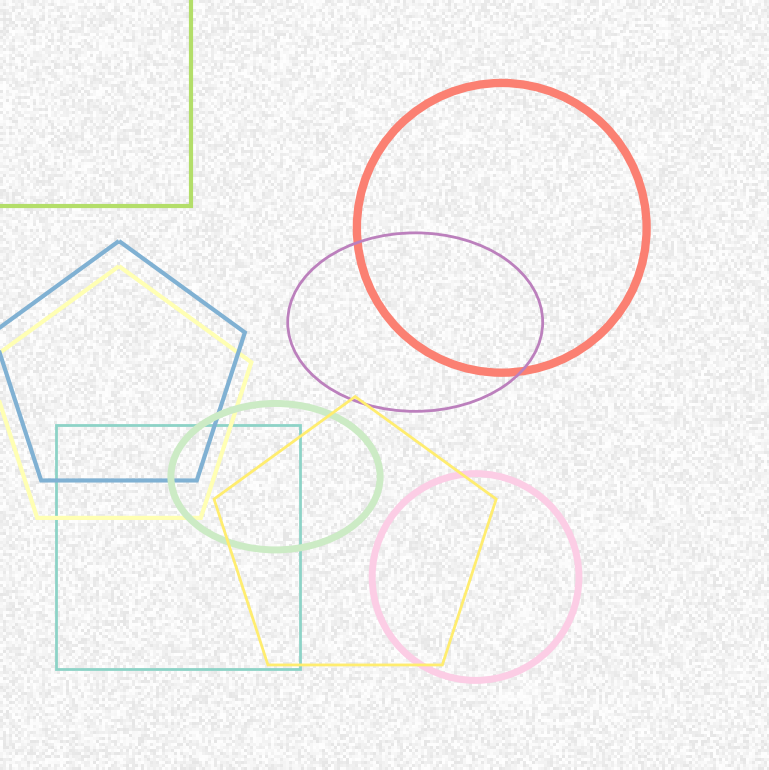[{"shape": "square", "thickness": 1, "radius": 0.79, "center": [0.231, 0.29]}, {"shape": "pentagon", "thickness": 1.5, "radius": 0.9, "center": [0.155, 0.474]}, {"shape": "circle", "thickness": 3, "radius": 0.94, "center": [0.652, 0.704]}, {"shape": "pentagon", "thickness": 1.5, "radius": 0.86, "center": [0.154, 0.515]}, {"shape": "square", "thickness": 1.5, "radius": 0.71, "center": [0.105, 0.875]}, {"shape": "circle", "thickness": 2.5, "radius": 0.67, "center": [0.618, 0.251]}, {"shape": "oval", "thickness": 1, "radius": 0.83, "center": [0.539, 0.582]}, {"shape": "oval", "thickness": 2.5, "radius": 0.68, "center": [0.358, 0.381]}, {"shape": "pentagon", "thickness": 1, "radius": 0.96, "center": [0.461, 0.292]}]